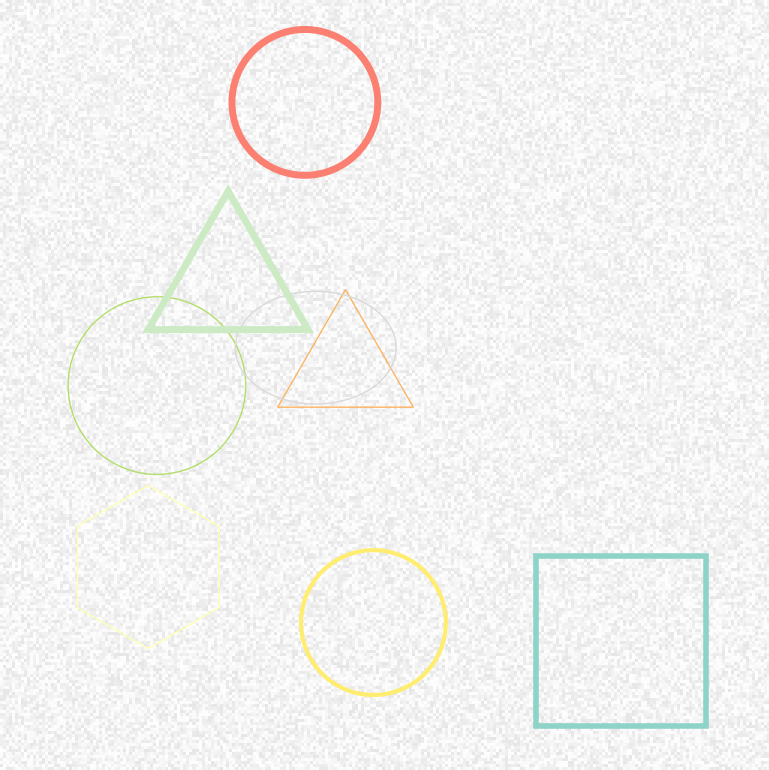[{"shape": "square", "thickness": 2, "radius": 0.55, "center": [0.806, 0.167]}, {"shape": "hexagon", "thickness": 0.5, "radius": 0.53, "center": [0.192, 0.264]}, {"shape": "circle", "thickness": 2.5, "radius": 0.47, "center": [0.396, 0.867]}, {"shape": "triangle", "thickness": 0.5, "radius": 0.51, "center": [0.449, 0.522]}, {"shape": "circle", "thickness": 0.5, "radius": 0.58, "center": [0.204, 0.499]}, {"shape": "oval", "thickness": 0.5, "radius": 0.52, "center": [0.41, 0.548]}, {"shape": "triangle", "thickness": 2.5, "radius": 0.6, "center": [0.296, 0.632]}, {"shape": "circle", "thickness": 1.5, "radius": 0.47, "center": [0.485, 0.191]}]